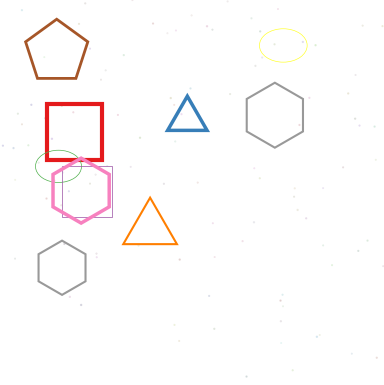[{"shape": "square", "thickness": 3, "radius": 0.36, "center": [0.194, 0.657]}, {"shape": "triangle", "thickness": 2.5, "radius": 0.3, "center": [0.487, 0.691]}, {"shape": "oval", "thickness": 0.5, "radius": 0.3, "center": [0.152, 0.568]}, {"shape": "square", "thickness": 0.5, "radius": 0.33, "center": [0.226, 0.502]}, {"shape": "triangle", "thickness": 1.5, "radius": 0.4, "center": [0.39, 0.406]}, {"shape": "oval", "thickness": 0.5, "radius": 0.31, "center": [0.736, 0.882]}, {"shape": "pentagon", "thickness": 2, "radius": 0.42, "center": [0.147, 0.865]}, {"shape": "hexagon", "thickness": 2.5, "radius": 0.42, "center": [0.211, 0.505]}, {"shape": "hexagon", "thickness": 1.5, "radius": 0.35, "center": [0.161, 0.305]}, {"shape": "hexagon", "thickness": 1.5, "radius": 0.42, "center": [0.714, 0.701]}]